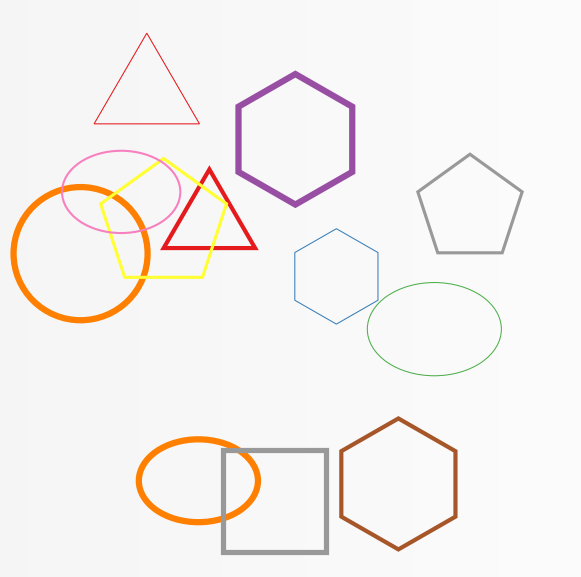[{"shape": "triangle", "thickness": 0.5, "radius": 0.52, "center": [0.253, 0.837]}, {"shape": "triangle", "thickness": 2, "radius": 0.45, "center": [0.36, 0.615]}, {"shape": "hexagon", "thickness": 0.5, "radius": 0.41, "center": [0.579, 0.521]}, {"shape": "oval", "thickness": 0.5, "radius": 0.58, "center": [0.747, 0.429]}, {"shape": "hexagon", "thickness": 3, "radius": 0.56, "center": [0.508, 0.758]}, {"shape": "oval", "thickness": 3, "radius": 0.51, "center": [0.341, 0.167]}, {"shape": "circle", "thickness": 3, "radius": 0.58, "center": [0.139, 0.56]}, {"shape": "pentagon", "thickness": 1.5, "radius": 0.57, "center": [0.281, 0.611]}, {"shape": "hexagon", "thickness": 2, "radius": 0.57, "center": [0.685, 0.161]}, {"shape": "oval", "thickness": 1, "radius": 0.51, "center": [0.208, 0.667]}, {"shape": "pentagon", "thickness": 1.5, "radius": 0.47, "center": [0.809, 0.638]}, {"shape": "square", "thickness": 2.5, "radius": 0.44, "center": [0.473, 0.132]}]